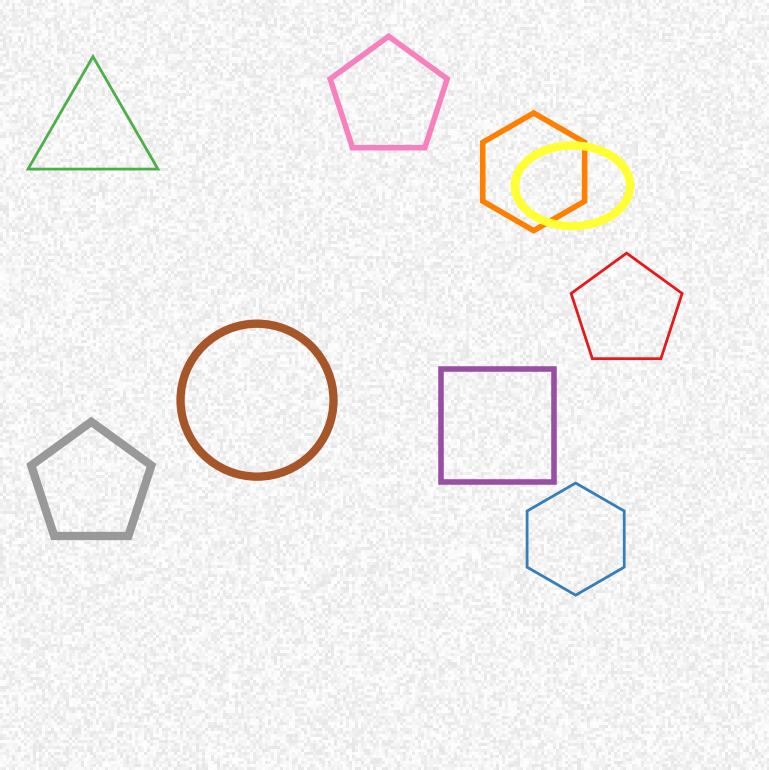[{"shape": "pentagon", "thickness": 1, "radius": 0.38, "center": [0.814, 0.595]}, {"shape": "hexagon", "thickness": 1, "radius": 0.36, "center": [0.748, 0.3]}, {"shape": "triangle", "thickness": 1, "radius": 0.49, "center": [0.121, 0.829]}, {"shape": "square", "thickness": 2, "radius": 0.37, "center": [0.646, 0.447]}, {"shape": "hexagon", "thickness": 2, "radius": 0.38, "center": [0.693, 0.777]}, {"shape": "oval", "thickness": 3, "radius": 0.37, "center": [0.744, 0.759]}, {"shape": "circle", "thickness": 3, "radius": 0.5, "center": [0.334, 0.48]}, {"shape": "pentagon", "thickness": 2, "radius": 0.4, "center": [0.505, 0.873]}, {"shape": "pentagon", "thickness": 3, "radius": 0.41, "center": [0.119, 0.37]}]